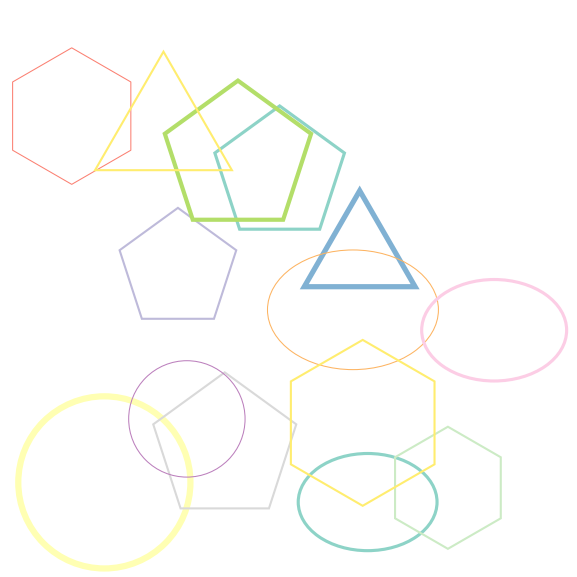[{"shape": "pentagon", "thickness": 1.5, "radius": 0.59, "center": [0.484, 0.698]}, {"shape": "oval", "thickness": 1.5, "radius": 0.6, "center": [0.637, 0.13]}, {"shape": "circle", "thickness": 3, "radius": 0.75, "center": [0.181, 0.164]}, {"shape": "pentagon", "thickness": 1, "radius": 0.53, "center": [0.308, 0.533]}, {"shape": "hexagon", "thickness": 0.5, "radius": 0.59, "center": [0.124, 0.798]}, {"shape": "triangle", "thickness": 2.5, "radius": 0.55, "center": [0.623, 0.558]}, {"shape": "oval", "thickness": 0.5, "radius": 0.74, "center": [0.611, 0.463]}, {"shape": "pentagon", "thickness": 2, "radius": 0.67, "center": [0.412, 0.726]}, {"shape": "oval", "thickness": 1.5, "radius": 0.63, "center": [0.856, 0.427]}, {"shape": "pentagon", "thickness": 1, "radius": 0.65, "center": [0.389, 0.224]}, {"shape": "circle", "thickness": 0.5, "radius": 0.5, "center": [0.324, 0.274]}, {"shape": "hexagon", "thickness": 1, "radius": 0.53, "center": [0.776, 0.154]}, {"shape": "triangle", "thickness": 1, "radius": 0.68, "center": [0.283, 0.773]}, {"shape": "hexagon", "thickness": 1, "radius": 0.72, "center": [0.628, 0.267]}]